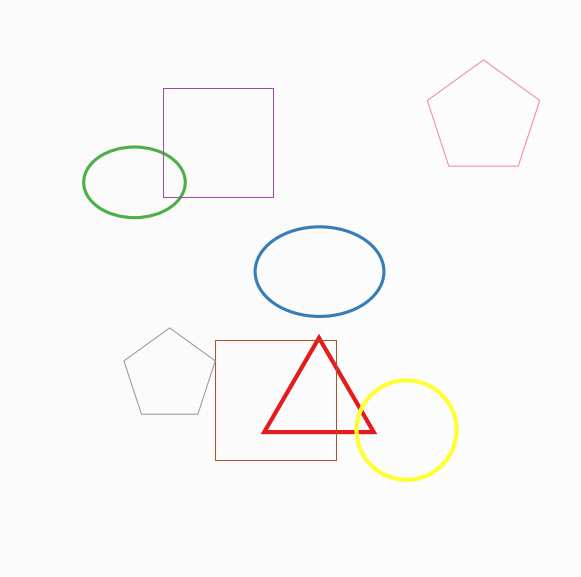[{"shape": "triangle", "thickness": 2, "radius": 0.54, "center": [0.549, 0.305]}, {"shape": "oval", "thickness": 1.5, "radius": 0.55, "center": [0.55, 0.529]}, {"shape": "oval", "thickness": 1.5, "radius": 0.44, "center": [0.231, 0.683]}, {"shape": "square", "thickness": 0.5, "radius": 0.47, "center": [0.375, 0.752]}, {"shape": "circle", "thickness": 2, "radius": 0.43, "center": [0.699, 0.254]}, {"shape": "square", "thickness": 0.5, "radius": 0.52, "center": [0.474, 0.306]}, {"shape": "pentagon", "thickness": 0.5, "radius": 0.51, "center": [0.832, 0.794]}, {"shape": "pentagon", "thickness": 0.5, "radius": 0.41, "center": [0.292, 0.349]}]